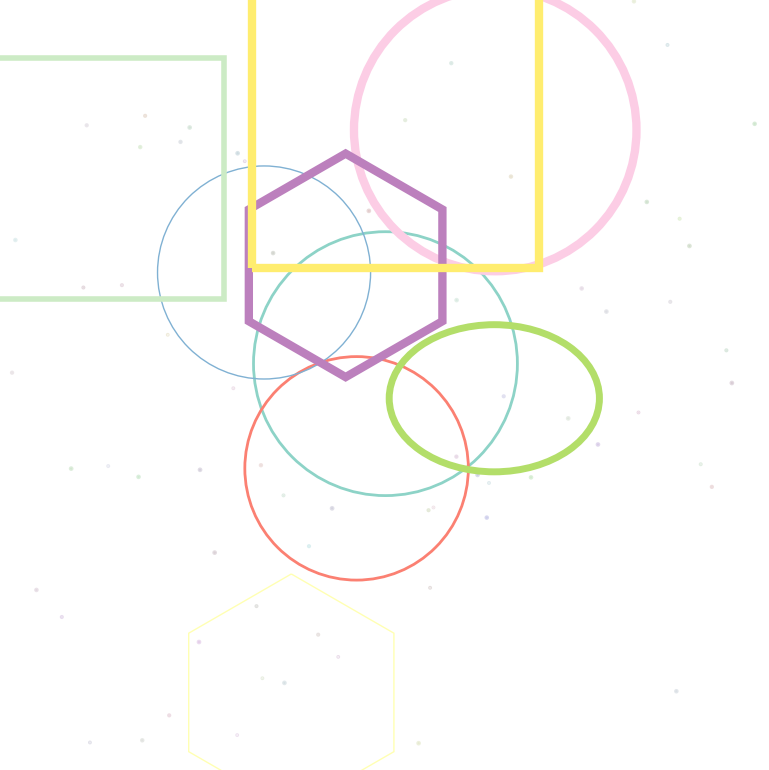[{"shape": "circle", "thickness": 1, "radius": 0.86, "center": [0.501, 0.528]}, {"shape": "hexagon", "thickness": 0.5, "radius": 0.77, "center": [0.378, 0.101]}, {"shape": "circle", "thickness": 1, "radius": 0.73, "center": [0.463, 0.392]}, {"shape": "circle", "thickness": 0.5, "radius": 0.69, "center": [0.343, 0.646]}, {"shape": "oval", "thickness": 2.5, "radius": 0.68, "center": [0.642, 0.483]}, {"shape": "circle", "thickness": 3, "radius": 0.92, "center": [0.643, 0.831]}, {"shape": "hexagon", "thickness": 3, "radius": 0.73, "center": [0.449, 0.655]}, {"shape": "square", "thickness": 2, "radius": 0.78, "center": [0.134, 0.768]}, {"shape": "square", "thickness": 3, "radius": 0.93, "center": [0.513, 0.839]}]